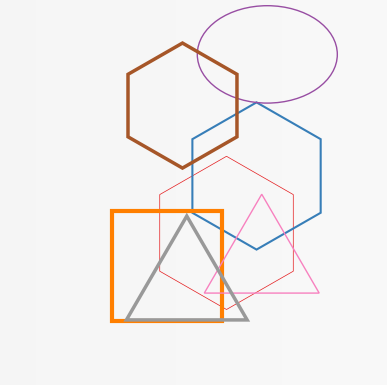[{"shape": "hexagon", "thickness": 0.5, "radius": 0.99, "center": [0.585, 0.395]}, {"shape": "hexagon", "thickness": 1.5, "radius": 0.96, "center": [0.662, 0.543]}, {"shape": "oval", "thickness": 1, "radius": 0.9, "center": [0.69, 0.859]}, {"shape": "square", "thickness": 3, "radius": 0.71, "center": [0.431, 0.309]}, {"shape": "hexagon", "thickness": 2.5, "radius": 0.81, "center": [0.471, 0.726]}, {"shape": "triangle", "thickness": 1, "radius": 0.86, "center": [0.675, 0.324]}, {"shape": "triangle", "thickness": 2.5, "radius": 0.9, "center": [0.482, 0.259]}]